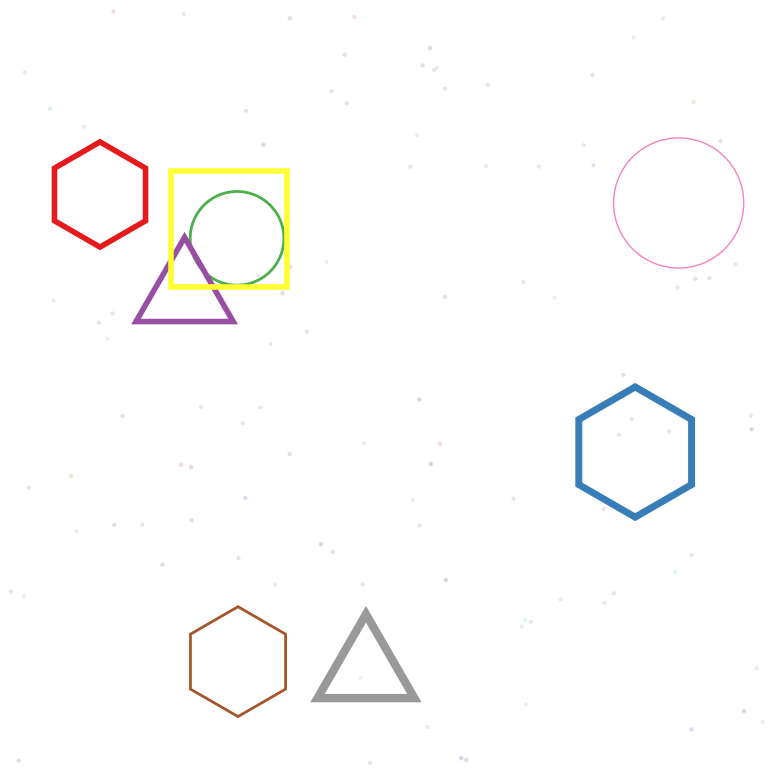[{"shape": "hexagon", "thickness": 2, "radius": 0.34, "center": [0.13, 0.747]}, {"shape": "hexagon", "thickness": 2.5, "radius": 0.42, "center": [0.825, 0.413]}, {"shape": "circle", "thickness": 1, "radius": 0.3, "center": [0.308, 0.69]}, {"shape": "triangle", "thickness": 2, "radius": 0.36, "center": [0.24, 0.619]}, {"shape": "square", "thickness": 2, "radius": 0.38, "center": [0.297, 0.703]}, {"shape": "hexagon", "thickness": 1, "radius": 0.36, "center": [0.309, 0.141]}, {"shape": "circle", "thickness": 0.5, "radius": 0.42, "center": [0.881, 0.736]}, {"shape": "triangle", "thickness": 3, "radius": 0.36, "center": [0.475, 0.13]}]